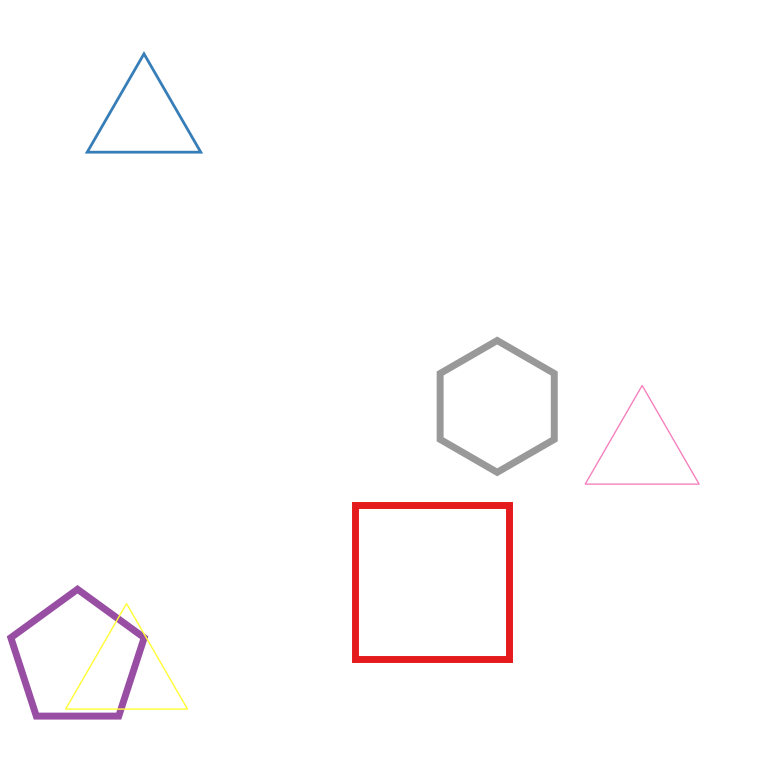[{"shape": "square", "thickness": 2.5, "radius": 0.5, "center": [0.561, 0.244]}, {"shape": "triangle", "thickness": 1, "radius": 0.43, "center": [0.187, 0.845]}, {"shape": "pentagon", "thickness": 2.5, "radius": 0.46, "center": [0.101, 0.144]}, {"shape": "triangle", "thickness": 0.5, "radius": 0.46, "center": [0.164, 0.125]}, {"shape": "triangle", "thickness": 0.5, "radius": 0.43, "center": [0.834, 0.414]}, {"shape": "hexagon", "thickness": 2.5, "radius": 0.43, "center": [0.646, 0.472]}]